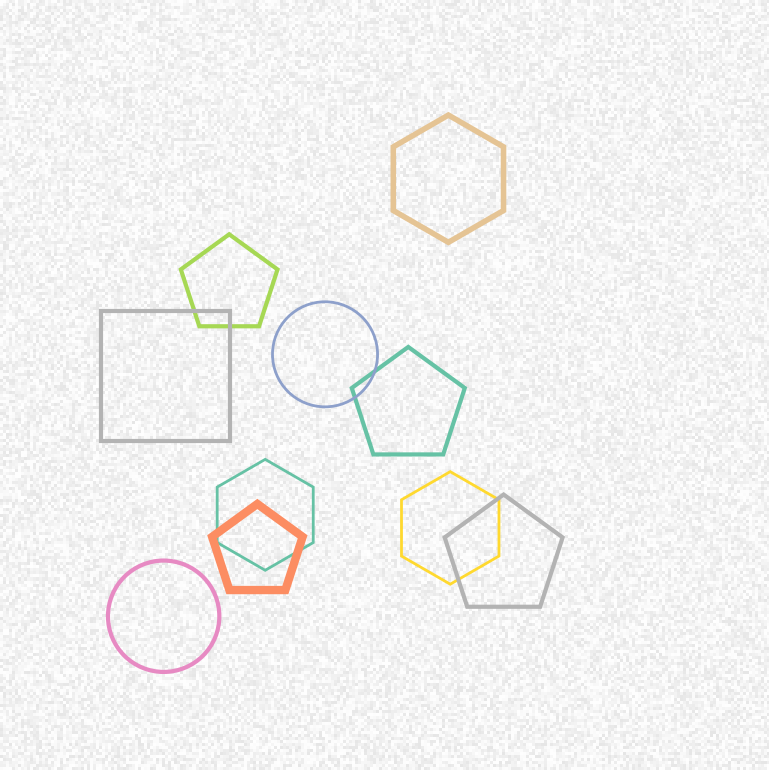[{"shape": "pentagon", "thickness": 1.5, "radius": 0.39, "center": [0.53, 0.472]}, {"shape": "hexagon", "thickness": 1, "radius": 0.36, "center": [0.344, 0.331]}, {"shape": "pentagon", "thickness": 3, "radius": 0.31, "center": [0.334, 0.284]}, {"shape": "circle", "thickness": 1, "radius": 0.34, "center": [0.422, 0.54]}, {"shape": "circle", "thickness": 1.5, "radius": 0.36, "center": [0.213, 0.2]}, {"shape": "pentagon", "thickness": 1.5, "radius": 0.33, "center": [0.298, 0.63]}, {"shape": "hexagon", "thickness": 1, "radius": 0.37, "center": [0.585, 0.314]}, {"shape": "hexagon", "thickness": 2, "radius": 0.41, "center": [0.582, 0.768]}, {"shape": "square", "thickness": 1.5, "radius": 0.42, "center": [0.215, 0.512]}, {"shape": "pentagon", "thickness": 1.5, "radius": 0.4, "center": [0.654, 0.277]}]